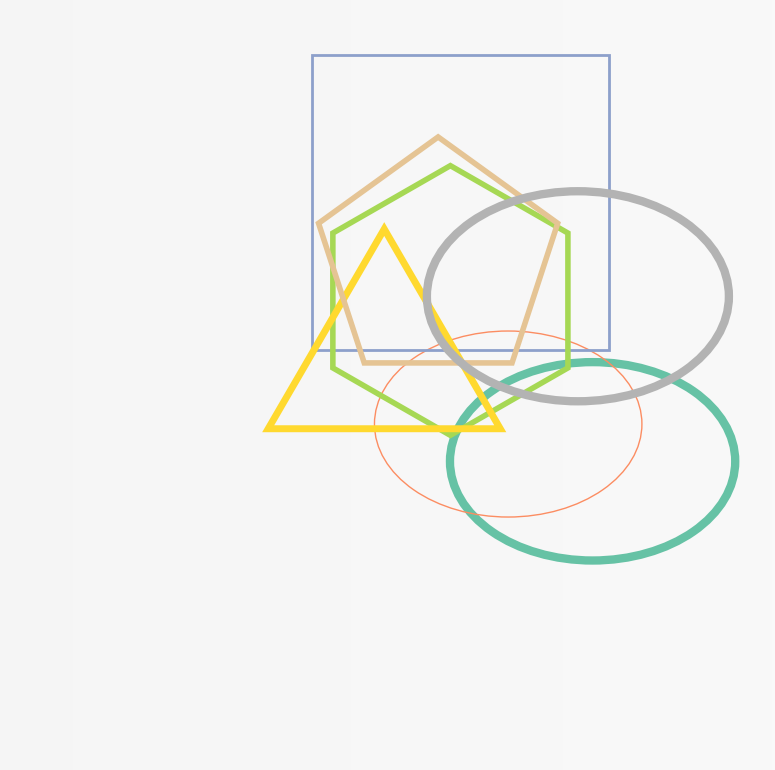[{"shape": "oval", "thickness": 3, "radius": 0.92, "center": [0.765, 0.401]}, {"shape": "oval", "thickness": 0.5, "radius": 0.86, "center": [0.656, 0.449]}, {"shape": "square", "thickness": 1, "radius": 0.96, "center": [0.594, 0.737]}, {"shape": "hexagon", "thickness": 2, "radius": 0.88, "center": [0.581, 0.61]}, {"shape": "triangle", "thickness": 2.5, "radius": 0.86, "center": [0.496, 0.53]}, {"shape": "pentagon", "thickness": 2, "radius": 0.81, "center": [0.565, 0.66]}, {"shape": "oval", "thickness": 3, "radius": 0.97, "center": [0.746, 0.615]}]